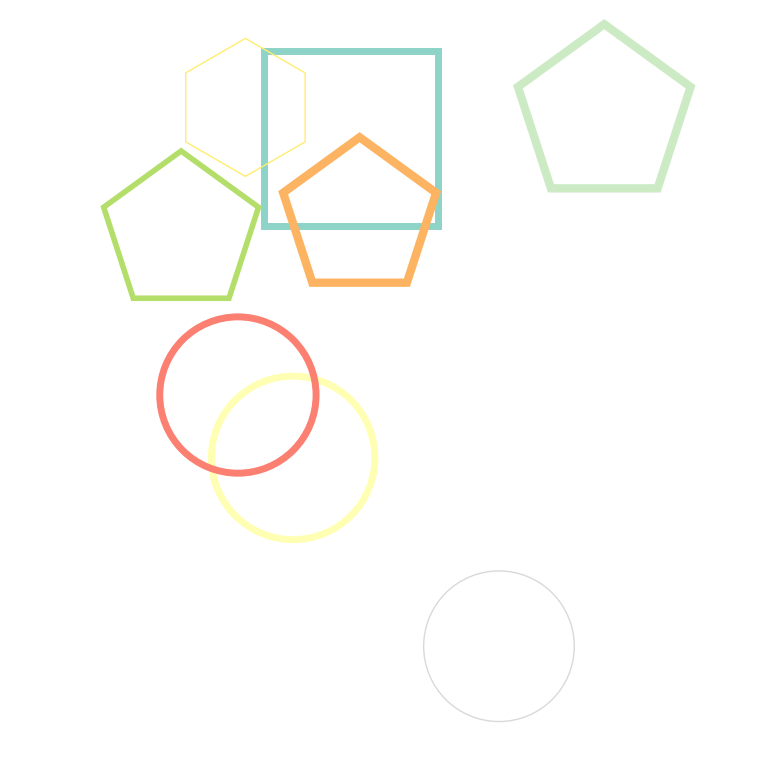[{"shape": "square", "thickness": 2.5, "radius": 0.57, "center": [0.455, 0.82]}, {"shape": "circle", "thickness": 2.5, "radius": 0.53, "center": [0.381, 0.405]}, {"shape": "circle", "thickness": 2.5, "radius": 0.51, "center": [0.309, 0.487]}, {"shape": "pentagon", "thickness": 3, "radius": 0.52, "center": [0.467, 0.717]}, {"shape": "pentagon", "thickness": 2, "radius": 0.53, "center": [0.235, 0.698]}, {"shape": "circle", "thickness": 0.5, "radius": 0.49, "center": [0.648, 0.161]}, {"shape": "pentagon", "thickness": 3, "radius": 0.59, "center": [0.785, 0.851]}, {"shape": "hexagon", "thickness": 0.5, "radius": 0.45, "center": [0.319, 0.861]}]